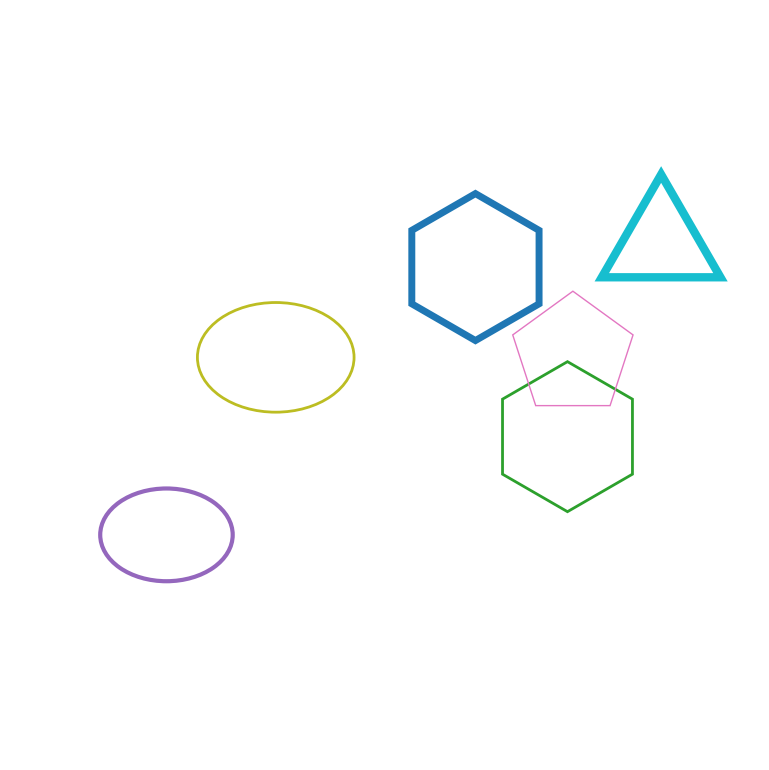[{"shape": "hexagon", "thickness": 2.5, "radius": 0.48, "center": [0.617, 0.653]}, {"shape": "hexagon", "thickness": 1, "radius": 0.49, "center": [0.737, 0.433]}, {"shape": "oval", "thickness": 1.5, "radius": 0.43, "center": [0.216, 0.305]}, {"shape": "pentagon", "thickness": 0.5, "radius": 0.41, "center": [0.744, 0.54]}, {"shape": "oval", "thickness": 1, "radius": 0.51, "center": [0.358, 0.536]}, {"shape": "triangle", "thickness": 3, "radius": 0.44, "center": [0.859, 0.684]}]